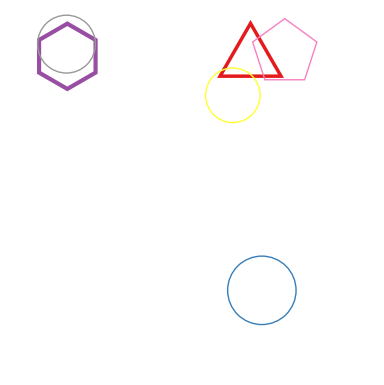[{"shape": "triangle", "thickness": 2.5, "radius": 0.46, "center": [0.651, 0.848]}, {"shape": "circle", "thickness": 1, "radius": 0.44, "center": [0.68, 0.246]}, {"shape": "hexagon", "thickness": 3, "radius": 0.42, "center": [0.175, 0.854]}, {"shape": "circle", "thickness": 1, "radius": 0.35, "center": [0.605, 0.753]}, {"shape": "pentagon", "thickness": 1, "radius": 0.44, "center": [0.74, 0.864]}, {"shape": "circle", "thickness": 1, "radius": 0.38, "center": [0.173, 0.885]}]